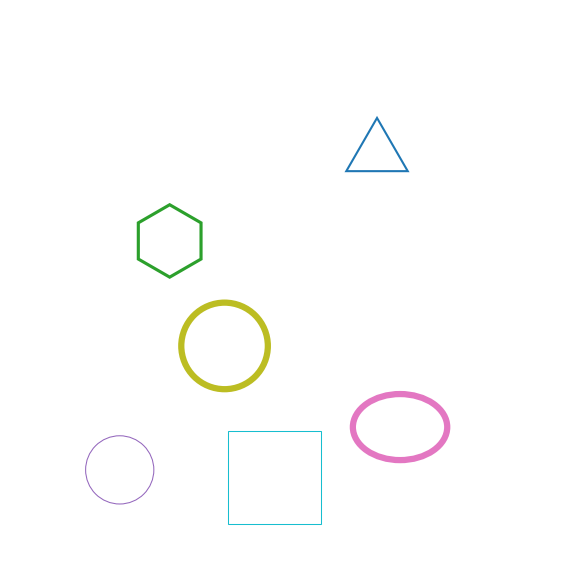[{"shape": "triangle", "thickness": 1, "radius": 0.31, "center": [0.653, 0.733]}, {"shape": "hexagon", "thickness": 1.5, "radius": 0.31, "center": [0.294, 0.582]}, {"shape": "circle", "thickness": 0.5, "radius": 0.3, "center": [0.207, 0.185]}, {"shape": "oval", "thickness": 3, "radius": 0.41, "center": [0.693, 0.26]}, {"shape": "circle", "thickness": 3, "radius": 0.37, "center": [0.389, 0.4]}, {"shape": "square", "thickness": 0.5, "radius": 0.4, "center": [0.475, 0.172]}]